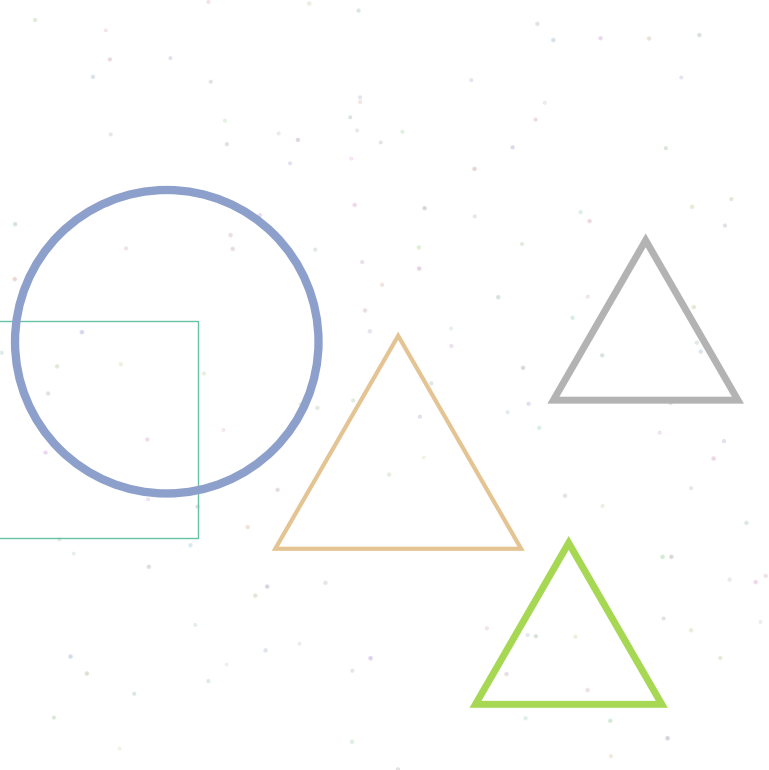[{"shape": "square", "thickness": 0.5, "radius": 0.7, "center": [0.116, 0.442]}, {"shape": "circle", "thickness": 3, "radius": 0.99, "center": [0.217, 0.556]}, {"shape": "triangle", "thickness": 2.5, "radius": 0.7, "center": [0.739, 0.155]}, {"shape": "triangle", "thickness": 1.5, "radius": 0.92, "center": [0.517, 0.379]}, {"shape": "triangle", "thickness": 2.5, "radius": 0.69, "center": [0.839, 0.549]}]